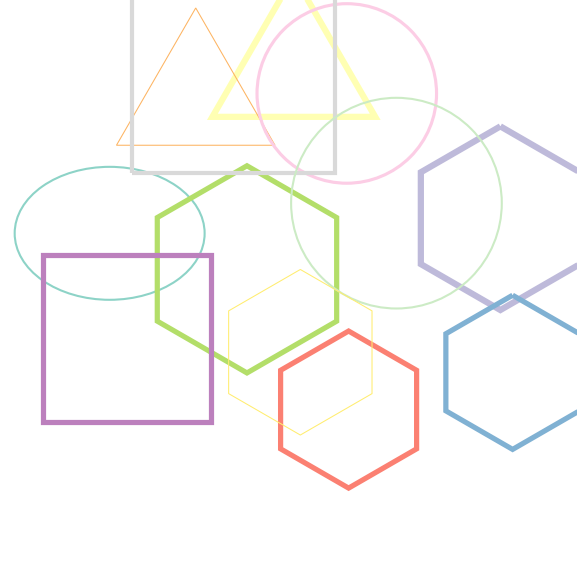[{"shape": "oval", "thickness": 1, "radius": 0.82, "center": [0.19, 0.595]}, {"shape": "triangle", "thickness": 3, "radius": 0.81, "center": [0.509, 0.878]}, {"shape": "hexagon", "thickness": 3, "radius": 0.8, "center": [0.866, 0.621]}, {"shape": "hexagon", "thickness": 2.5, "radius": 0.68, "center": [0.604, 0.29]}, {"shape": "hexagon", "thickness": 2.5, "radius": 0.67, "center": [0.888, 0.354]}, {"shape": "triangle", "thickness": 0.5, "radius": 0.79, "center": [0.339, 0.827]}, {"shape": "hexagon", "thickness": 2.5, "radius": 0.9, "center": [0.428, 0.533]}, {"shape": "circle", "thickness": 1.5, "radius": 0.78, "center": [0.6, 0.837]}, {"shape": "square", "thickness": 2, "radius": 0.88, "center": [0.404, 0.874]}, {"shape": "square", "thickness": 2.5, "radius": 0.73, "center": [0.22, 0.413]}, {"shape": "circle", "thickness": 1, "radius": 0.91, "center": [0.686, 0.647]}, {"shape": "hexagon", "thickness": 0.5, "radius": 0.72, "center": [0.52, 0.389]}]